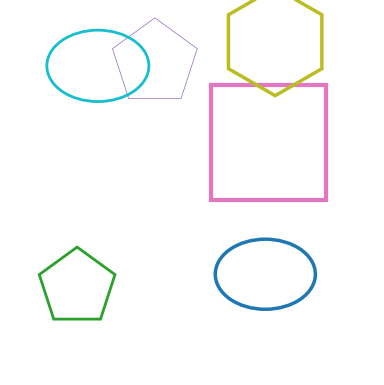[{"shape": "oval", "thickness": 2.5, "radius": 0.65, "center": [0.689, 0.288]}, {"shape": "pentagon", "thickness": 2, "radius": 0.52, "center": [0.2, 0.255]}, {"shape": "pentagon", "thickness": 0.5, "radius": 0.58, "center": [0.402, 0.838]}, {"shape": "square", "thickness": 3, "radius": 0.75, "center": [0.698, 0.63]}, {"shape": "hexagon", "thickness": 2.5, "radius": 0.7, "center": [0.715, 0.892]}, {"shape": "oval", "thickness": 2, "radius": 0.66, "center": [0.254, 0.829]}]